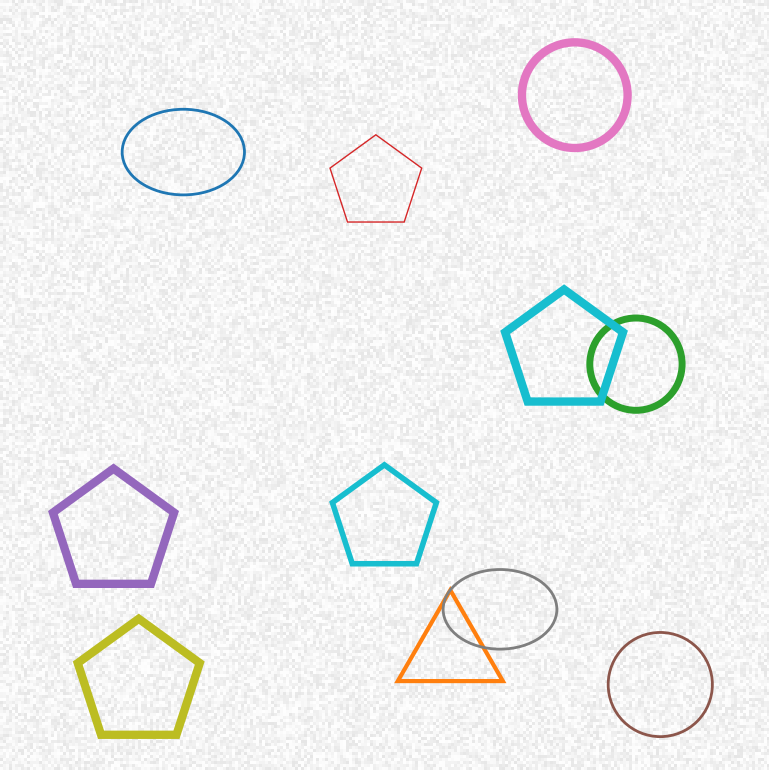[{"shape": "oval", "thickness": 1, "radius": 0.4, "center": [0.238, 0.802]}, {"shape": "triangle", "thickness": 1.5, "radius": 0.39, "center": [0.585, 0.155]}, {"shape": "circle", "thickness": 2.5, "radius": 0.3, "center": [0.826, 0.527]}, {"shape": "pentagon", "thickness": 0.5, "radius": 0.31, "center": [0.488, 0.762]}, {"shape": "pentagon", "thickness": 3, "radius": 0.41, "center": [0.147, 0.309]}, {"shape": "circle", "thickness": 1, "radius": 0.34, "center": [0.857, 0.111]}, {"shape": "circle", "thickness": 3, "radius": 0.34, "center": [0.746, 0.876]}, {"shape": "oval", "thickness": 1, "radius": 0.37, "center": [0.649, 0.209]}, {"shape": "pentagon", "thickness": 3, "radius": 0.42, "center": [0.18, 0.113]}, {"shape": "pentagon", "thickness": 2, "radius": 0.35, "center": [0.499, 0.325]}, {"shape": "pentagon", "thickness": 3, "radius": 0.4, "center": [0.733, 0.544]}]